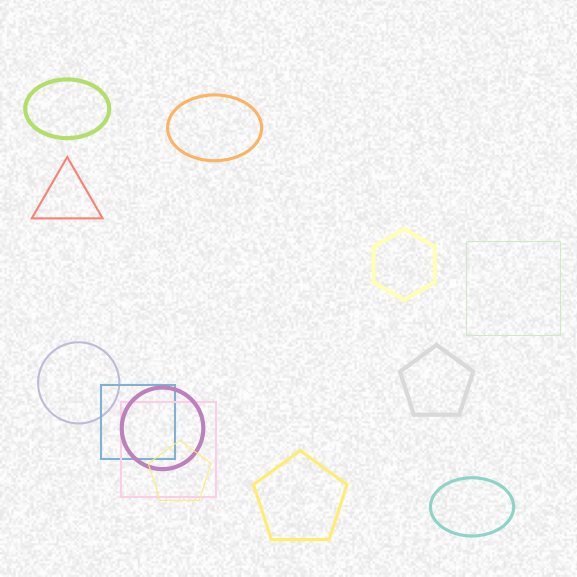[{"shape": "oval", "thickness": 1.5, "radius": 0.36, "center": [0.817, 0.121]}, {"shape": "hexagon", "thickness": 2, "radius": 0.31, "center": [0.7, 0.541]}, {"shape": "circle", "thickness": 1, "radius": 0.35, "center": [0.136, 0.336]}, {"shape": "triangle", "thickness": 1, "radius": 0.35, "center": [0.116, 0.656]}, {"shape": "square", "thickness": 1, "radius": 0.32, "center": [0.239, 0.268]}, {"shape": "oval", "thickness": 1.5, "radius": 0.41, "center": [0.372, 0.778]}, {"shape": "oval", "thickness": 2, "radius": 0.36, "center": [0.116, 0.811]}, {"shape": "square", "thickness": 1, "radius": 0.41, "center": [0.292, 0.221]}, {"shape": "pentagon", "thickness": 2, "radius": 0.33, "center": [0.756, 0.335]}, {"shape": "circle", "thickness": 2, "radius": 0.35, "center": [0.281, 0.257]}, {"shape": "square", "thickness": 0.5, "radius": 0.41, "center": [0.888, 0.5]}, {"shape": "pentagon", "thickness": 0.5, "radius": 0.29, "center": [0.311, 0.179]}, {"shape": "pentagon", "thickness": 1.5, "radius": 0.43, "center": [0.52, 0.134]}]